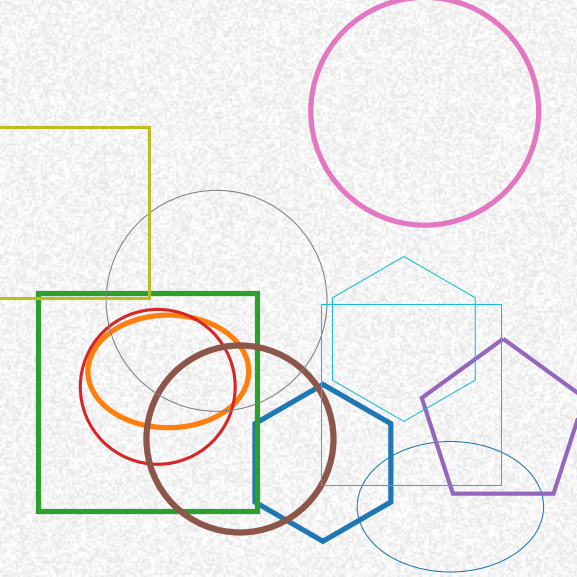[{"shape": "hexagon", "thickness": 2.5, "radius": 0.68, "center": [0.559, 0.198]}, {"shape": "oval", "thickness": 0.5, "radius": 0.81, "center": [0.78, 0.122]}, {"shape": "oval", "thickness": 2.5, "radius": 0.7, "center": [0.291, 0.356]}, {"shape": "square", "thickness": 2.5, "radius": 0.94, "center": [0.255, 0.303]}, {"shape": "circle", "thickness": 1.5, "radius": 0.67, "center": [0.273, 0.329]}, {"shape": "pentagon", "thickness": 2, "radius": 0.74, "center": [0.871, 0.264]}, {"shape": "circle", "thickness": 3, "radius": 0.81, "center": [0.416, 0.239]}, {"shape": "circle", "thickness": 2.5, "radius": 0.99, "center": [0.736, 0.806]}, {"shape": "circle", "thickness": 0.5, "radius": 0.96, "center": [0.375, 0.478]}, {"shape": "square", "thickness": 1.5, "radius": 0.74, "center": [0.11, 0.631]}, {"shape": "square", "thickness": 0.5, "radius": 0.78, "center": [0.712, 0.316]}, {"shape": "hexagon", "thickness": 0.5, "radius": 0.71, "center": [0.699, 0.412]}]